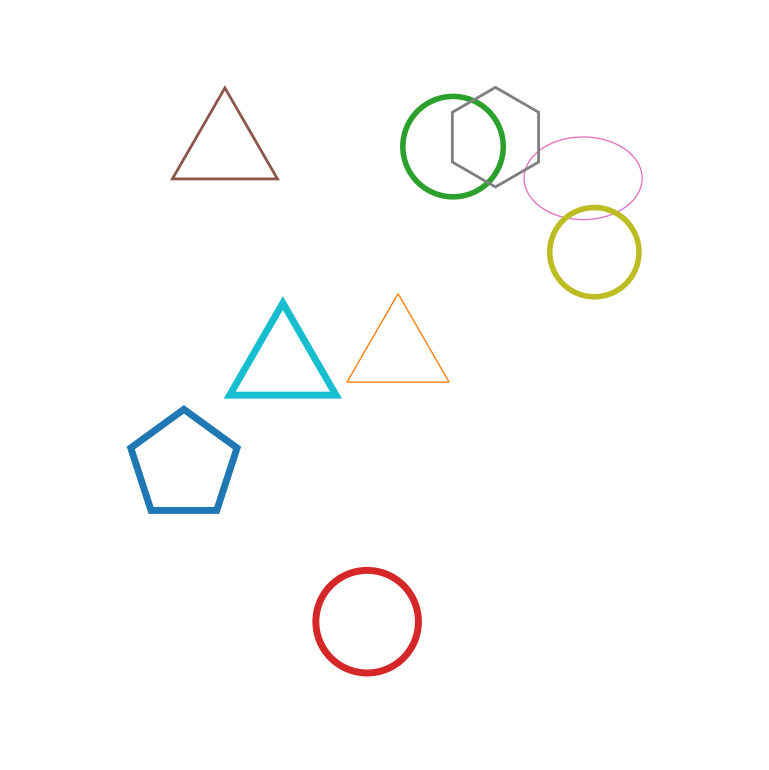[{"shape": "pentagon", "thickness": 2.5, "radius": 0.36, "center": [0.239, 0.396]}, {"shape": "triangle", "thickness": 0.5, "radius": 0.38, "center": [0.517, 0.542]}, {"shape": "circle", "thickness": 2, "radius": 0.33, "center": [0.588, 0.81]}, {"shape": "circle", "thickness": 2.5, "radius": 0.33, "center": [0.477, 0.193]}, {"shape": "triangle", "thickness": 1, "radius": 0.39, "center": [0.292, 0.807]}, {"shape": "oval", "thickness": 0.5, "radius": 0.38, "center": [0.757, 0.768]}, {"shape": "hexagon", "thickness": 1, "radius": 0.32, "center": [0.643, 0.822]}, {"shape": "circle", "thickness": 2, "radius": 0.29, "center": [0.772, 0.673]}, {"shape": "triangle", "thickness": 2.5, "radius": 0.4, "center": [0.367, 0.527]}]